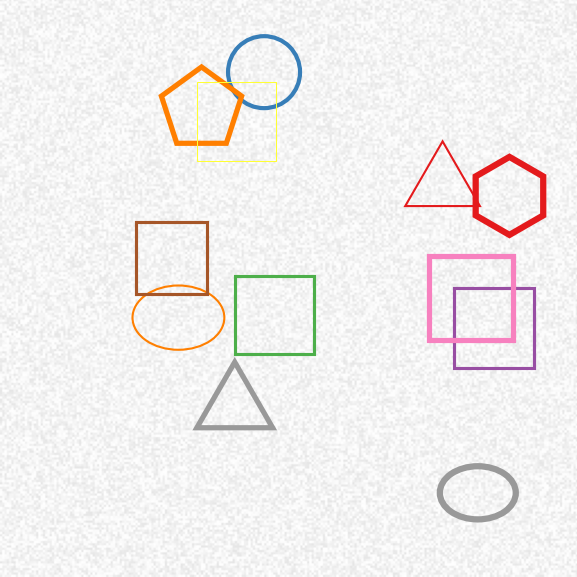[{"shape": "triangle", "thickness": 1, "radius": 0.37, "center": [0.766, 0.68]}, {"shape": "hexagon", "thickness": 3, "radius": 0.34, "center": [0.882, 0.66]}, {"shape": "circle", "thickness": 2, "radius": 0.31, "center": [0.457, 0.874]}, {"shape": "square", "thickness": 1.5, "radius": 0.34, "center": [0.475, 0.454]}, {"shape": "square", "thickness": 1.5, "radius": 0.35, "center": [0.855, 0.431]}, {"shape": "oval", "thickness": 1, "radius": 0.4, "center": [0.309, 0.449]}, {"shape": "pentagon", "thickness": 2.5, "radius": 0.37, "center": [0.349, 0.81]}, {"shape": "square", "thickness": 0.5, "radius": 0.34, "center": [0.41, 0.788]}, {"shape": "square", "thickness": 1.5, "radius": 0.31, "center": [0.297, 0.552]}, {"shape": "square", "thickness": 2.5, "radius": 0.36, "center": [0.815, 0.483]}, {"shape": "oval", "thickness": 3, "radius": 0.33, "center": [0.827, 0.146]}, {"shape": "triangle", "thickness": 2.5, "radius": 0.38, "center": [0.406, 0.296]}]